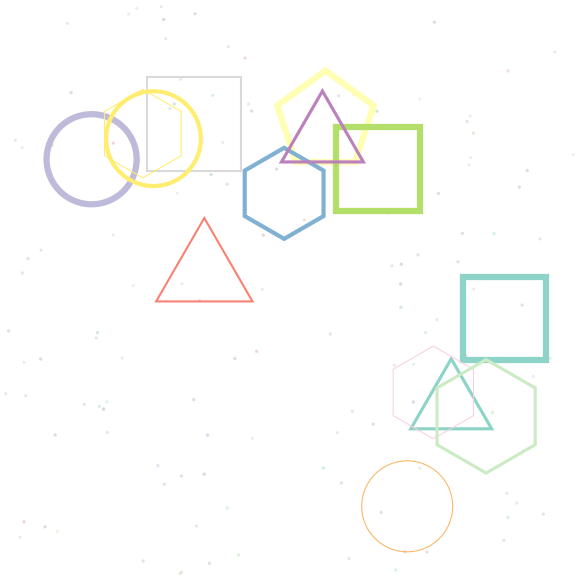[{"shape": "triangle", "thickness": 1.5, "radius": 0.4, "center": [0.781, 0.297]}, {"shape": "square", "thickness": 3, "radius": 0.36, "center": [0.874, 0.448]}, {"shape": "pentagon", "thickness": 3, "radius": 0.44, "center": [0.564, 0.789]}, {"shape": "circle", "thickness": 3, "radius": 0.39, "center": [0.159, 0.723]}, {"shape": "triangle", "thickness": 1, "radius": 0.48, "center": [0.354, 0.525]}, {"shape": "hexagon", "thickness": 2, "radius": 0.39, "center": [0.492, 0.664]}, {"shape": "circle", "thickness": 0.5, "radius": 0.39, "center": [0.705, 0.122]}, {"shape": "square", "thickness": 3, "radius": 0.36, "center": [0.655, 0.706]}, {"shape": "hexagon", "thickness": 0.5, "radius": 0.4, "center": [0.75, 0.32]}, {"shape": "square", "thickness": 1, "radius": 0.41, "center": [0.336, 0.784]}, {"shape": "triangle", "thickness": 1.5, "radius": 0.41, "center": [0.558, 0.76]}, {"shape": "hexagon", "thickness": 1.5, "radius": 0.49, "center": [0.842, 0.278]}, {"shape": "circle", "thickness": 2, "radius": 0.41, "center": [0.266, 0.759]}, {"shape": "hexagon", "thickness": 0.5, "radius": 0.38, "center": [0.247, 0.768]}]